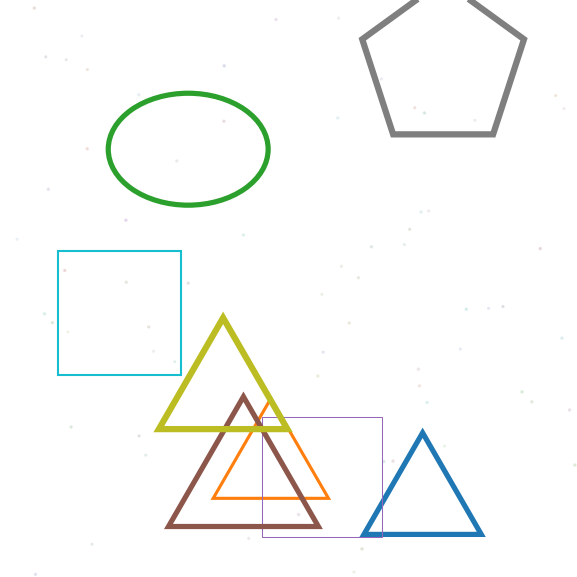[{"shape": "triangle", "thickness": 2.5, "radius": 0.59, "center": [0.732, 0.132]}, {"shape": "triangle", "thickness": 1.5, "radius": 0.58, "center": [0.469, 0.194]}, {"shape": "oval", "thickness": 2.5, "radius": 0.69, "center": [0.326, 0.741]}, {"shape": "square", "thickness": 0.5, "radius": 0.52, "center": [0.558, 0.173]}, {"shape": "triangle", "thickness": 2.5, "radius": 0.75, "center": [0.422, 0.162]}, {"shape": "pentagon", "thickness": 3, "radius": 0.74, "center": [0.767, 0.886]}, {"shape": "triangle", "thickness": 3, "radius": 0.64, "center": [0.386, 0.32]}, {"shape": "square", "thickness": 1, "radius": 0.53, "center": [0.207, 0.457]}]